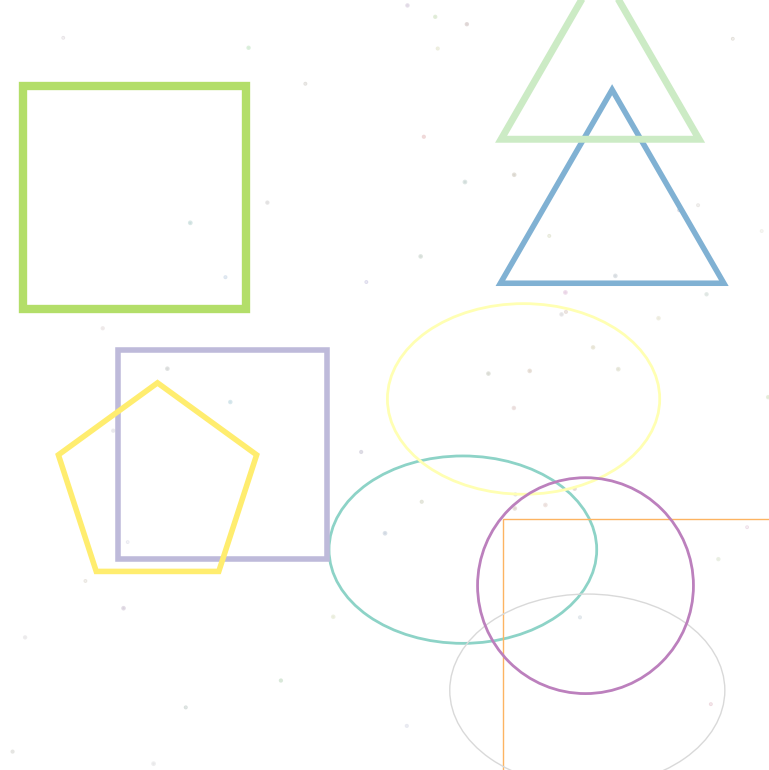[{"shape": "oval", "thickness": 1, "radius": 0.87, "center": [0.601, 0.286]}, {"shape": "oval", "thickness": 1, "radius": 0.88, "center": [0.68, 0.482]}, {"shape": "square", "thickness": 2, "radius": 0.68, "center": [0.289, 0.41]}, {"shape": "triangle", "thickness": 2, "radius": 0.84, "center": [0.795, 0.716]}, {"shape": "square", "thickness": 0.5, "radius": 0.94, "center": [0.84, 0.139]}, {"shape": "square", "thickness": 3, "radius": 0.72, "center": [0.175, 0.743]}, {"shape": "oval", "thickness": 0.5, "radius": 0.89, "center": [0.763, 0.103]}, {"shape": "circle", "thickness": 1, "radius": 0.7, "center": [0.76, 0.239]}, {"shape": "triangle", "thickness": 2.5, "radius": 0.74, "center": [0.779, 0.893]}, {"shape": "pentagon", "thickness": 2, "radius": 0.68, "center": [0.205, 0.367]}]